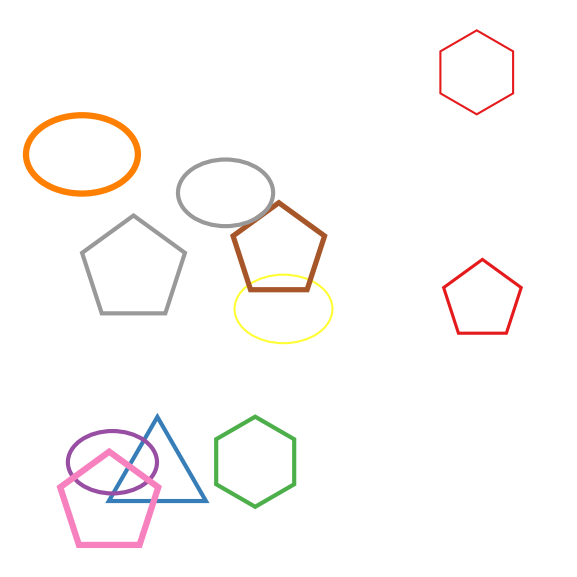[{"shape": "hexagon", "thickness": 1, "radius": 0.36, "center": [0.826, 0.874]}, {"shape": "pentagon", "thickness": 1.5, "radius": 0.35, "center": [0.835, 0.479]}, {"shape": "triangle", "thickness": 2, "radius": 0.49, "center": [0.273, 0.18]}, {"shape": "hexagon", "thickness": 2, "radius": 0.39, "center": [0.442, 0.2]}, {"shape": "oval", "thickness": 2, "radius": 0.39, "center": [0.195, 0.199]}, {"shape": "oval", "thickness": 3, "radius": 0.48, "center": [0.142, 0.732]}, {"shape": "oval", "thickness": 1, "radius": 0.42, "center": [0.491, 0.464]}, {"shape": "pentagon", "thickness": 2.5, "radius": 0.42, "center": [0.483, 0.565]}, {"shape": "pentagon", "thickness": 3, "radius": 0.45, "center": [0.189, 0.128]}, {"shape": "pentagon", "thickness": 2, "radius": 0.47, "center": [0.231, 0.532]}, {"shape": "oval", "thickness": 2, "radius": 0.41, "center": [0.391, 0.665]}]